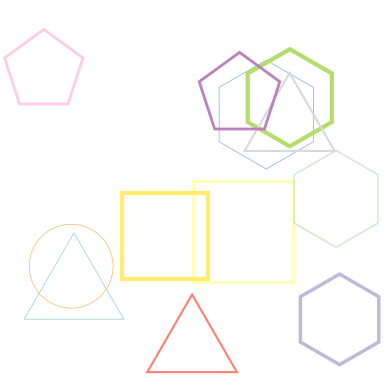[{"shape": "triangle", "thickness": 0.5, "radius": 0.75, "center": [0.192, 0.246]}, {"shape": "square", "thickness": 2, "radius": 0.65, "center": [0.631, 0.398]}, {"shape": "hexagon", "thickness": 2.5, "radius": 0.59, "center": [0.882, 0.17]}, {"shape": "triangle", "thickness": 1.5, "radius": 0.67, "center": [0.499, 0.101]}, {"shape": "hexagon", "thickness": 0.5, "radius": 0.71, "center": [0.692, 0.702]}, {"shape": "circle", "thickness": 0.5, "radius": 0.54, "center": [0.185, 0.309]}, {"shape": "hexagon", "thickness": 3, "radius": 0.63, "center": [0.753, 0.746]}, {"shape": "pentagon", "thickness": 2, "radius": 0.54, "center": [0.114, 0.817]}, {"shape": "triangle", "thickness": 1.5, "radius": 0.68, "center": [0.752, 0.676]}, {"shape": "pentagon", "thickness": 2, "radius": 0.55, "center": [0.622, 0.754]}, {"shape": "hexagon", "thickness": 1, "radius": 0.63, "center": [0.873, 0.483]}, {"shape": "square", "thickness": 3, "radius": 0.56, "center": [0.429, 0.388]}]